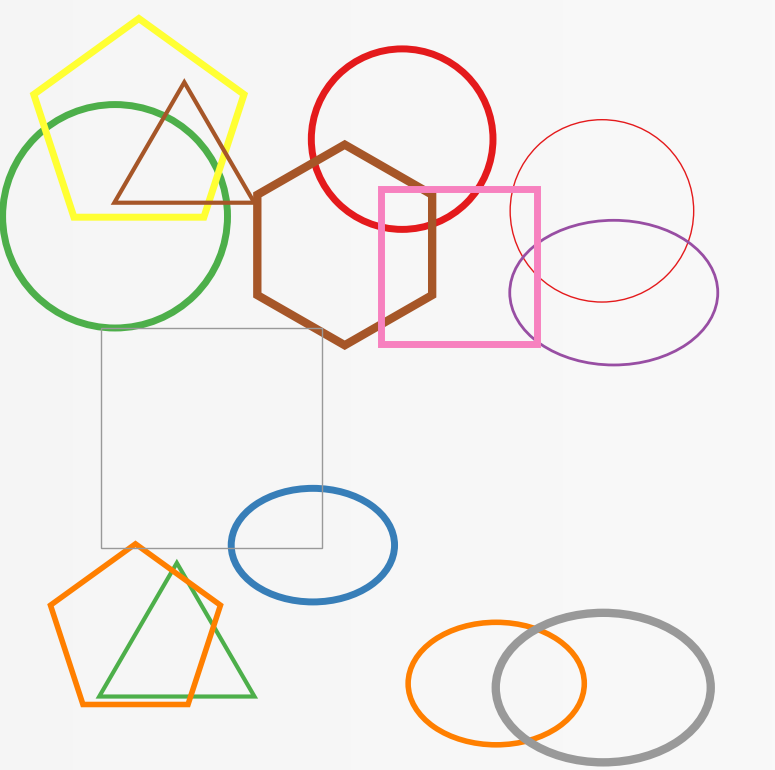[{"shape": "circle", "thickness": 2.5, "radius": 0.59, "center": [0.519, 0.819]}, {"shape": "circle", "thickness": 0.5, "radius": 0.59, "center": [0.777, 0.726]}, {"shape": "oval", "thickness": 2.5, "radius": 0.53, "center": [0.404, 0.292]}, {"shape": "triangle", "thickness": 1.5, "radius": 0.58, "center": [0.228, 0.153]}, {"shape": "circle", "thickness": 2.5, "radius": 0.73, "center": [0.148, 0.719]}, {"shape": "oval", "thickness": 1, "radius": 0.67, "center": [0.792, 0.62]}, {"shape": "oval", "thickness": 2, "radius": 0.57, "center": [0.64, 0.112]}, {"shape": "pentagon", "thickness": 2, "radius": 0.58, "center": [0.175, 0.178]}, {"shape": "pentagon", "thickness": 2.5, "radius": 0.71, "center": [0.179, 0.833]}, {"shape": "triangle", "thickness": 1.5, "radius": 0.52, "center": [0.238, 0.789]}, {"shape": "hexagon", "thickness": 3, "radius": 0.65, "center": [0.445, 0.682]}, {"shape": "square", "thickness": 2.5, "radius": 0.5, "center": [0.592, 0.653]}, {"shape": "oval", "thickness": 3, "radius": 0.69, "center": [0.778, 0.107]}, {"shape": "square", "thickness": 0.5, "radius": 0.71, "center": [0.273, 0.431]}]